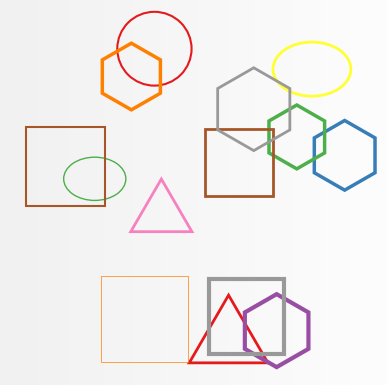[{"shape": "circle", "thickness": 1.5, "radius": 0.48, "center": [0.399, 0.873]}, {"shape": "triangle", "thickness": 2, "radius": 0.59, "center": [0.59, 0.116]}, {"shape": "hexagon", "thickness": 2.5, "radius": 0.45, "center": [0.889, 0.597]}, {"shape": "oval", "thickness": 1, "radius": 0.4, "center": [0.245, 0.536]}, {"shape": "hexagon", "thickness": 2.5, "radius": 0.41, "center": [0.766, 0.644]}, {"shape": "hexagon", "thickness": 3, "radius": 0.47, "center": [0.714, 0.141]}, {"shape": "square", "thickness": 0.5, "radius": 0.56, "center": [0.372, 0.172]}, {"shape": "hexagon", "thickness": 2.5, "radius": 0.43, "center": [0.339, 0.801]}, {"shape": "oval", "thickness": 2, "radius": 0.5, "center": [0.805, 0.82]}, {"shape": "square", "thickness": 2, "radius": 0.44, "center": [0.616, 0.578]}, {"shape": "square", "thickness": 1.5, "radius": 0.51, "center": [0.169, 0.568]}, {"shape": "triangle", "thickness": 2, "radius": 0.46, "center": [0.416, 0.444]}, {"shape": "square", "thickness": 3, "radius": 0.48, "center": [0.635, 0.179]}, {"shape": "hexagon", "thickness": 2, "radius": 0.54, "center": [0.655, 0.716]}]